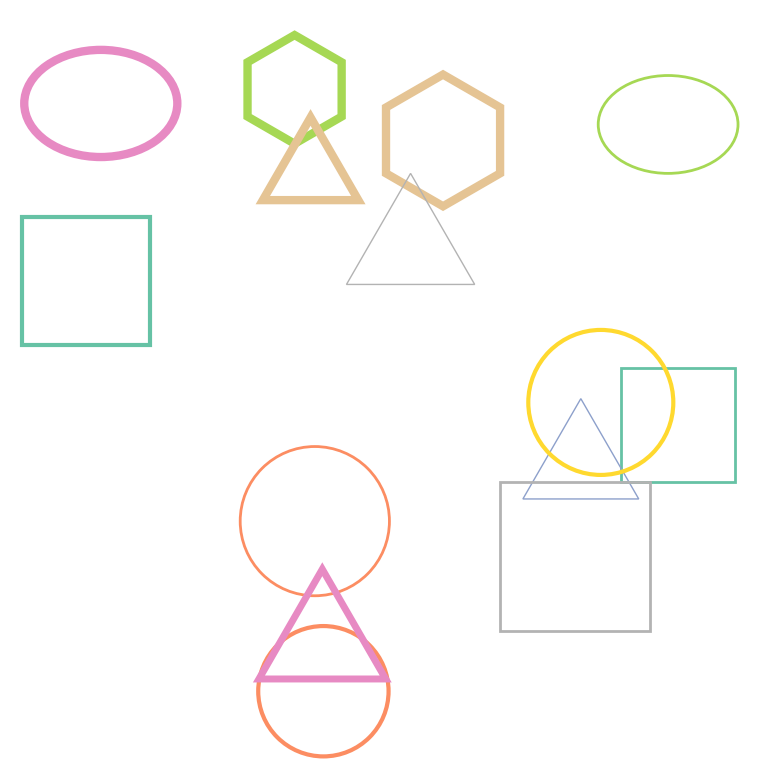[{"shape": "square", "thickness": 1, "radius": 0.37, "center": [0.88, 0.448]}, {"shape": "square", "thickness": 1.5, "radius": 0.42, "center": [0.111, 0.635]}, {"shape": "circle", "thickness": 1, "radius": 0.48, "center": [0.409, 0.323]}, {"shape": "circle", "thickness": 1.5, "radius": 0.42, "center": [0.42, 0.102]}, {"shape": "triangle", "thickness": 0.5, "radius": 0.43, "center": [0.754, 0.395]}, {"shape": "oval", "thickness": 3, "radius": 0.5, "center": [0.131, 0.866]}, {"shape": "triangle", "thickness": 2.5, "radius": 0.48, "center": [0.419, 0.166]}, {"shape": "hexagon", "thickness": 3, "radius": 0.35, "center": [0.383, 0.884]}, {"shape": "oval", "thickness": 1, "radius": 0.45, "center": [0.868, 0.838]}, {"shape": "circle", "thickness": 1.5, "radius": 0.47, "center": [0.78, 0.477]}, {"shape": "triangle", "thickness": 3, "radius": 0.36, "center": [0.403, 0.776]}, {"shape": "hexagon", "thickness": 3, "radius": 0.43, "center": [0.575, 0.818]}, {"shape": "square", "thickness": 1, "radius": 0.49, "center": [0.747, 0.277]}, {"shape": "triangle", "thickness": 0.5, "radius": 0.48, "center": [0.533, 0.679]}]